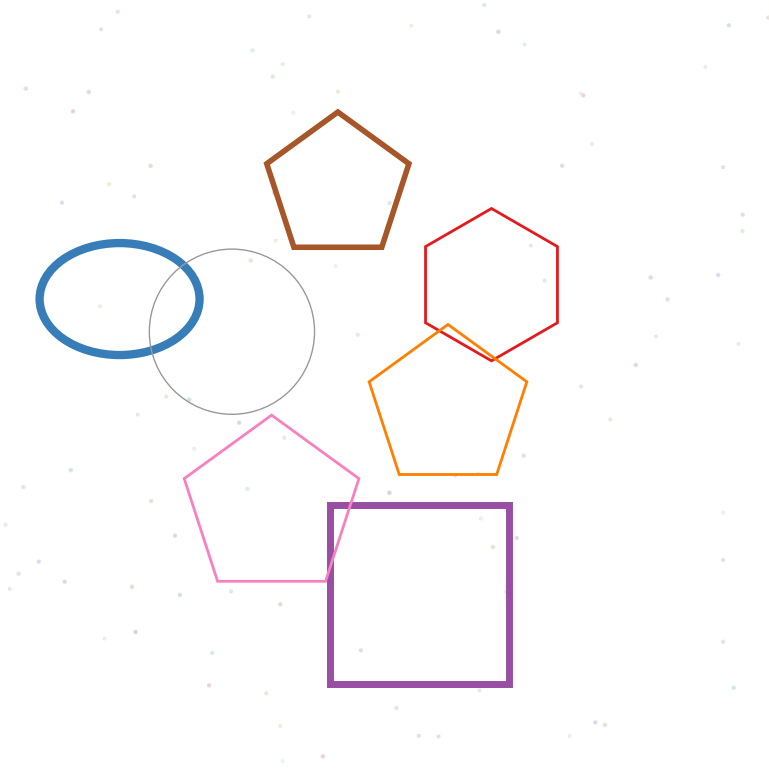[{"shape": "hexagon", "thickness": 1, "radius": 0.49, "center": [0.638, 0.63]}, {"shape": "oval", "thickness": 3, "radius": 0.52, "center": [0.155, 0.612]}, {"shape": "square", "thickness": 2.5, "radius": 0.58, "center": [0.545, 0.228]}, {"shape": "pentagon", "thickness": 1, "radius": 0.54, "center": [0.582, 0.471]}, {"shape": "pentagon", "thickness": 2, "radius": 0.49, "center": [0.439, 0.757]}, {"shape": "pentagon", "thickness": 1, "radius": 0.6, "center": [0.353, 0.342]}, {"shape": "circle", "thickness": 0.5, "radius": 0.54, "center": [0.301, 0.569]}]